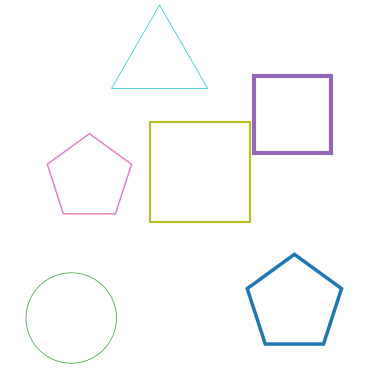[{"shape": "pentagon", "thickness": 2.5, "radius": 0.64, "center": [0.765, 0.211]}, {"shape": "circle", "thickness": 0.5, "radius": 0.59, "center": [0.185, 0.174]}, {"shape": "square", "thickness": 3, "radius": 0.5, "center": [0.761, 0.704]}, {"shape": "pentagon", "thickness": 1, "radius": 0.58, "center": [0.232, 0.538]}, {"shape": "square", "thickness": 1.5, "radius": 0.65, "center": [0.519, 0.553]}, {"shape": "triangle", "thickness": 0.5, "radius": 0.72, "center": [0.414, 0.843]}]